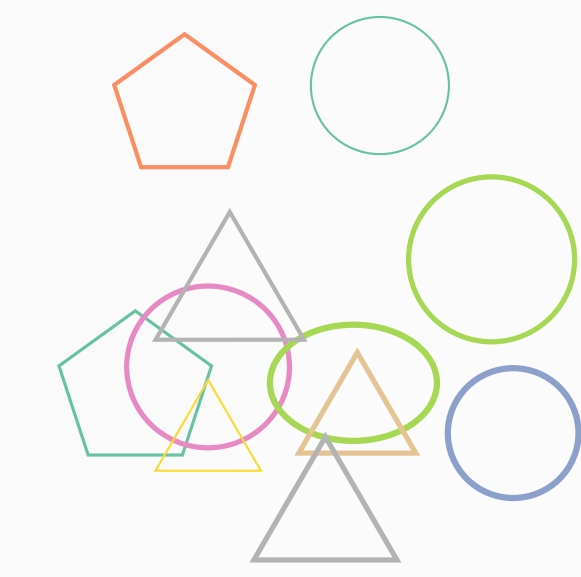[{"shape": "pentagon", "thickness": 1.5, "radius": 0.69, "center": [0.233, 0.323]}, {"shape": "circle", "thickness": 1, "radius": 0.59, "center": [0.654, 0.851]}, {"shape": "pentagon", "thickness": 2, "radius": 0.64, "center": [0.318, 0.813]}, {"shape": "circle", "thickness": 3, "radius": 0.56, "center": [0.883, 0.249]}, {"shape": "circle", "thickness": 2.5, "radius": 0.7, "center": [0.358, 0.364]}, {"shape": "circle", "thickness": 2.5, "radius": 0.71, "center": [0.846, 0.55]}, {"shape": "oval", "thickness": 3, "radius": 0.72, "center": [0.608, 0.336]}, {"shape": "triangle", "thickness": 1, "radius": 0.52, "center": [0.358, 0.236]}, {"shape": "triangle", "thickness": 2.5, "radius": 0.58, "center": [0.615, 0.273]}, {"shape": "triangle", "thickness": 2, "radius": 0.74, "center": [0.395, 0.485]}, {"shape": "triangle", "thickness": 2.5, "radius": 0.71, "center": [0.56, 0.101]}]